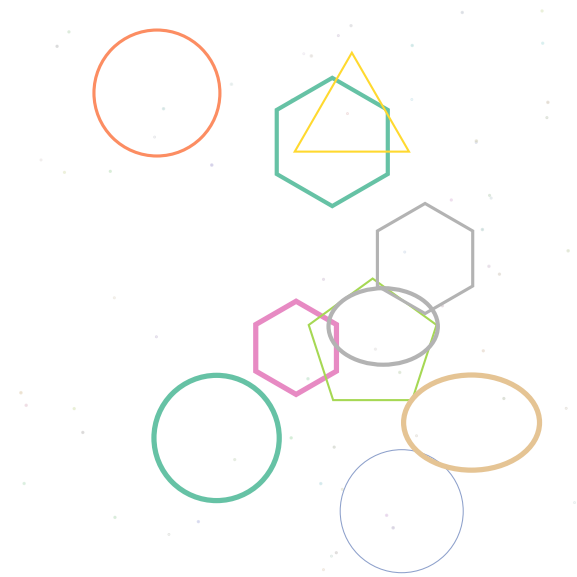[{"shape": "hexagon", "thickness": 2, "radius": 0.56, "center": [0.575, 0.753]}, {"shape": "circle", "thickness": 2.5, "radius": 0.54, "center": [0.375, 0.241]}, {"shape": "circle", "thickness": 1.5, "radius": 0.55, "center": [0.272, 0.838]}, {"shape": "circle", "thickness": 0.5, "radius": 0.53, "center": [0.696, 0.114]}, {"shape": "hexagon", "thickness": 2.5, "radius": 0.4, "center": [0.513, 0.397]}, {"shape": "pentagon", "thickness": 1, "radius": 0.58, "center": [0.645, 0.4]}, {"shape": "triangle", "thickness": 1, "radius": 0.57, "center": [0.609, 0.794]}, {"shape": "oval", "thickness": 2.5, "radius": 0.59, "center": [0.817, 0.267]}, {"shape": "oval", "thickness": 2, "radius": 0.47, "center": [0.664, 0.434]}, {"shape": "hexagon", "thickness": 1.5, "radius": 0.48, "center": [0.736, 0.552]}]